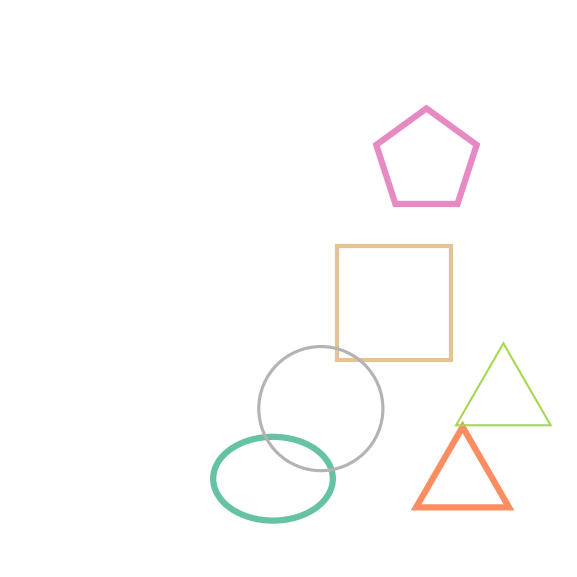[{"shape": "oval", "thickness": 3, "radius": 0.52, "center": [0.473, 0.17]}, {"shape": "triangle", "thickness": 3, "radius": 0.46, "center": [0.801, 0.167]}, {"shape": "pentagon", "thickness": 3, "radius": 0.46, "center": [0.738, 0.72]}, {"shape": "triangle", "thickness": 1, "radius": 0.47, "center": [0.872, 0.31]}, {"shape": "square", "thickness": 2, "radius": 0.49, "center": [0.682, 0.474]}, {"shape": "circle", "thickness": 1.5, "radius": 0.54, "center": [0.556, 0.292]}]